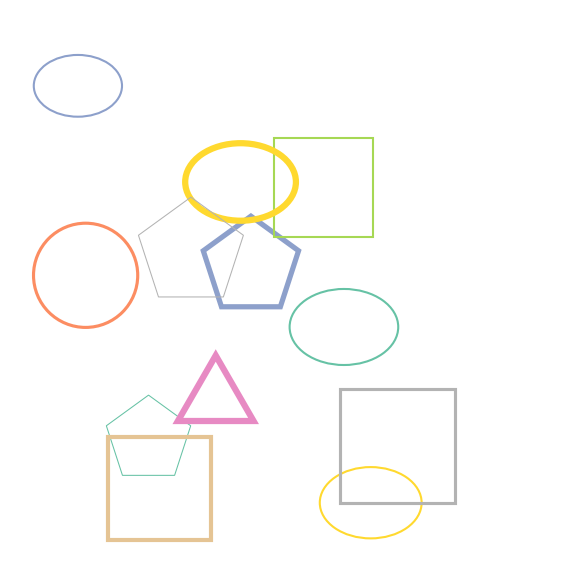[{"shape": "pentagon", "thickness": 0.5, "radius": 0.38, "center": [0.257, 0.238]}, {"shape": "oval", "thickness": 1, "radius": 0.47, "center": [0.596, 0.433]}, {"shape": "circle", "thickness": 1.5, "radius": 0.45, "center": [0.148, 0.522]}, {"shape": "pentagon", "thickness": 2.5, "radius": 0.43, "center": [0.434, 0.538]}, {"shape": "oval", "thickness": 1, "radius": 0.38, "center": [0.135, 0.851]}, {"shape": "triangle", "thickness": 3, "radius": 0.38, "center": [0.374, 0.308]}, {"shape": "square", "thickness": 1, "radius": 0.43, "center": [0.56, 0.675]}, {"shape": "oval", "thickness": 1, "radius": 0.44, "center": [0.642, 0.129]}, {"shape": "oval", "thickness": 3, "radius": 0.48, "center": [0.417, 0.684]}, {"shape": "square", "thickness": 2, "radius": 0.45, "center": [0.277, 0.153]}, {"shape": "square", "thickness": 1.5, "radius": 0.5, "center": [0.689, 0.227]}, {"shape": "pentagon", "thickness": 0.5, "radius": 0.48, "center": [0.331, 0.562]}]